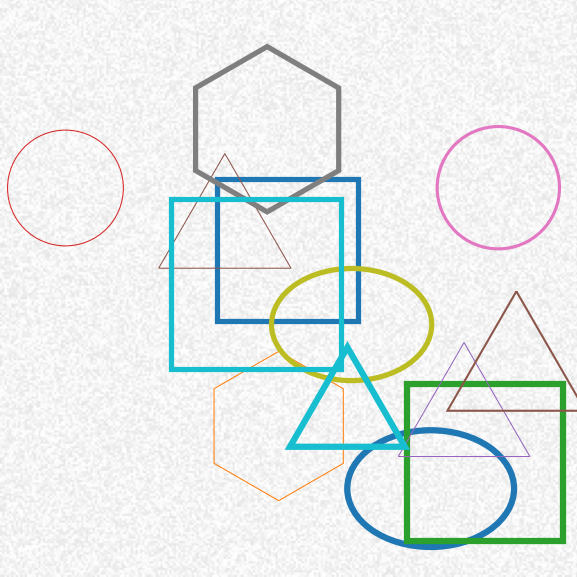[{"shape": "square", "thickness": 2.5, "radius": 0.61, "center": [0.498, 0.566]}, {"shape": "oval", "thickness": 3, "radius": 0.72, "center": [0.746, 0.153]}, {"shape": "hexagon", "thickness": 0.5, "radius": 0.65, "center": [0.483, 0.261]}, {"shape": "square", "thickness": 3, "radius": 0.68, "center": [0.839, 0.198]}, {"shape": "circle", "thickness": 0.5, "radius": 0.5, "center": [0.113, 0.674]}, {"shape": "triangle", "thickness": 0.5, "radius": 0.66, "center": [0.804, 0.274]}, {"shape": "triangle", "thickness": 1, "radius": 0.69, "center": [0.894, 0.357]}, {"shape": "triangle", "thickness": 0.5, "radius": 0.66, "center": [0.389, 0.601]}, {"shape": "circle", "thickness": 1.5, "radius": 0.53, "center": [0.863, 0.674]}, {"shape": "hexagon", "thickness": 2.5, "radius": 0.72, "center": [0.463, 0.775]}, {"shape": "oval", "thickness": 2.5, "radius": 0.69, "center": [0.609, 0.437]}, {"shape": "square", "thickness": 2.5, "radius": 0.73, "center": [0.443, 0.508]}, {"shape": "triangle", "thickness": 3, "radius": 0.57, "center": [0.602, 0.283]}]